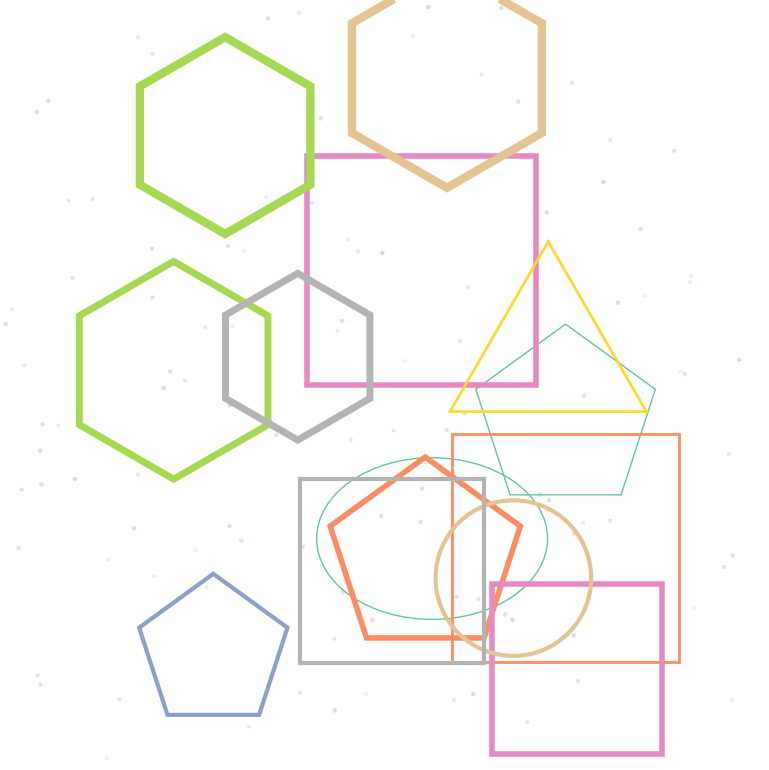[{"shape": "pentagon", "thickness": 0.5, "radius": 0.61, "center": [0.734, 0.457]}, {"shape": "oval", "thickness": 0.5, "radius": 0.75, "center": [0.561, 0.301]}, {"shape": "square", "thickness": 1, "radius": 0.74, "center": [0.735, 0.289]}, {"shape": "pentagon", "thickness": 2, "radius": 0.65, "center": [0.552, 0.277]}, {"shape": "pentagon", "thickness": 1.5, "radius": 0.51, "center": [0.277, 0.154]}, {"shape": "square", "thickness": 2, "radius": 0.55, "center": [0.749, 0.132]}, {"shape": "square", "thickness": 2, "radius": 0.74, "center": [0.548, 0.649]}, {"shape": "hexagon", "thickness": 3, "radius": 0.64, "center": [0.292, 0.824]}, {"shape": "hexagon", "thickness": 2.5, "radius": 0.71, "center": [0.226, 0.519]}, {"shape": "triangle", "thickness": 1, "radius": 0.74, "center": [0.712, 0.539]}, {"shape": "hexagon", "thickness": 3, "radius": 0.71, "center": [0.58, 0.899]}, {"shape": "circle", "thickness": 1.5, "radius": 0.51, "center": [0.667, 0.249]}, {"shape": "hexagon", "thickness": 2.5, "radius": 0.54, "center": [0.387, 0.537]}, {"shape": "square", "thickness": 1.5, "radius": 0.6, "center": [0.509, 0.258]}]